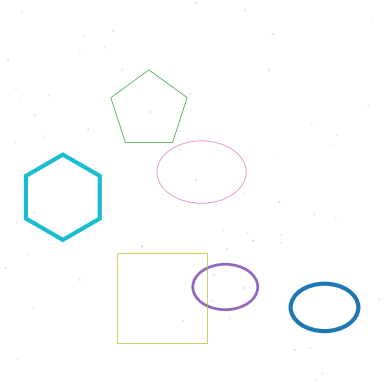[{"shape": "oval", "thickness": 3, "radius": 0.44, "center": [0.843, 0.202]}, {"shape": "pentagon", "thickness": 0.5, "radius": 0.52, "center": [0.387, 0.714]}, {"shape": "oval", "thickness": 2, "radius": 0.42, "center": [0.585, 0.255]}, {"shape": "oval", "thickness": 0.5, "radius": 0.58, "center": [0.523, 0.553]}, {"shape": "square", "thickness": 0.5, "radius": 0.59, "center": [0.42, 0.226]}, {"shape": "hexagon", "thickness": 3, "radius": 0.55, "center": [0.163, 0.488]}]